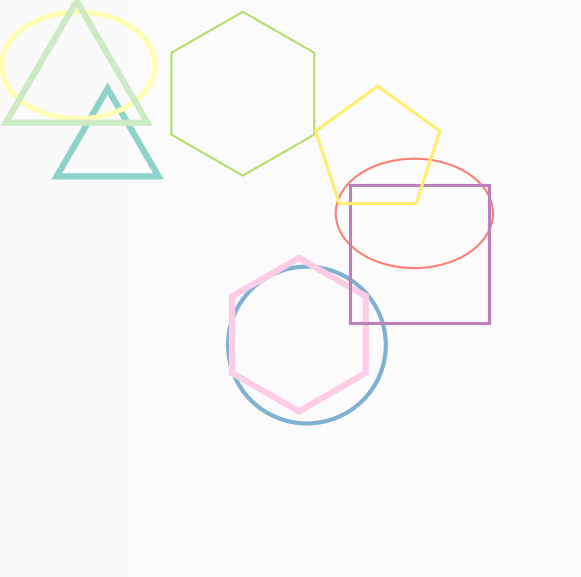[{"shape": "triangle", "thickness": 3, "radius": 0.51, "center": [0.185, 0.744]}, {"shape": "oval", "thickness": 2.5, "radius": 0.66, "center": [0.135, 0.886]}, {"shape": "oval", "thickness": 1, "radius": 0.68, "center": [0.713, 0.63]}, {"shape": "circle", "thickness": 2, "radius": 0.68, "center": [0.528, 0.402]}, {"shape": "hexagon", "thickness": 1, "radius": 0.71, "center": [0.418, 0.837]}, {"shape": "hexagon", "thickness": 3, "radius": 0.66, "center": [0.514, 0.42]}, {"shape": "square", "thickness": 1.5, "radius": 0.6, "center": [0.722, 0.559]}, {"shape": "triangle", "thickness": 3, "radius": 0.7, "center": [0.132, 0.857]}, {"shape": "pentagon", "thickness": 1.5, "radius": 0.56, "center": [0.65, 0.737]}]